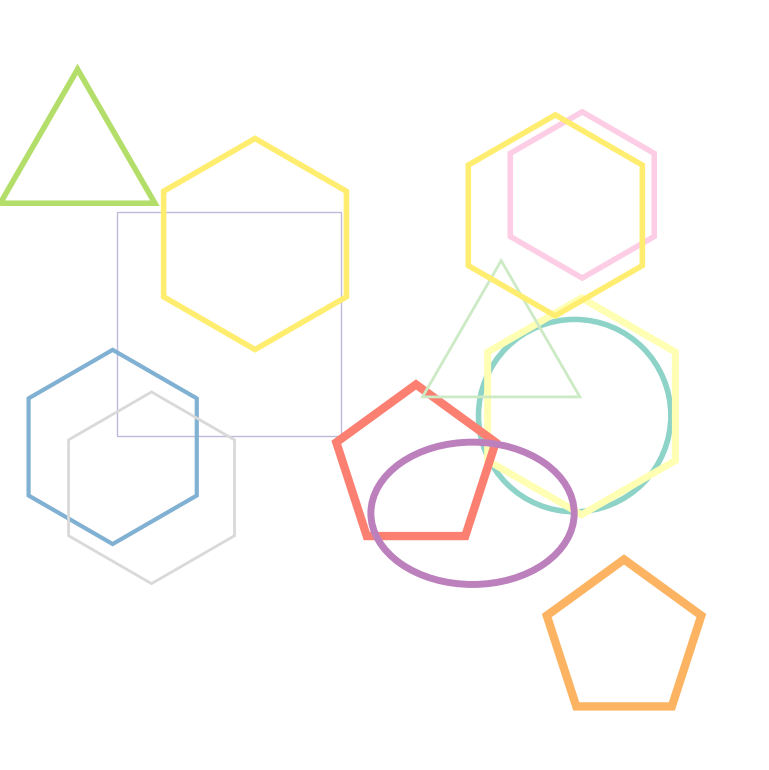[{"shape": "circle", "thickness": 2, "radius": 0.62, "center": [0.746, 0.46]}, {"shape": "hexagon", "thickness": 2.5, "radius": 0.7, "center": [0.755, 0.472]}, {"shape": "square", "thickness": 0.5, "radius": 0.73, "center": [0.298, 0.58]}, {"shape": "pentagon", "thickness": 3, "radius": 0.54, "center": [0.54, 0.392]}, {"shape": "hexagon", "thickness": 1.5, "radius": 0.63, "center": [0.146, 0.42]}, {"shape": "pentagon", "thickness": 3, "radius": 0.53, "center": [0.81, 0.168]}, {"shape": "triangle", "thickness": 2, "radius": 0.58, "center": [0.101, 0.794]}, {"shape": "hexagon", "thickness": 2, "radius": 0.54, "center": [0.756, 0.747]}, {"shape": "hexagon", "thickness": 1, "radius": 0.62, "center": [0.197, 0.366]}, {"shape": "oval", "thickness": 2.5, "radius": 0.66, "center": [0.614, 0.333]}, {"shape": "triangle", "thickness": 1, "radius": 0.59, "center": [0.651, 0.544]}, {"shape": "hexagon", "thickness": 2, "radius": 0.65, "center": [0.721, 0.72]}, {"shape": "hexagon", "thickness": 2, "radius": 0.69, "center": [0.331, 0.683]}]